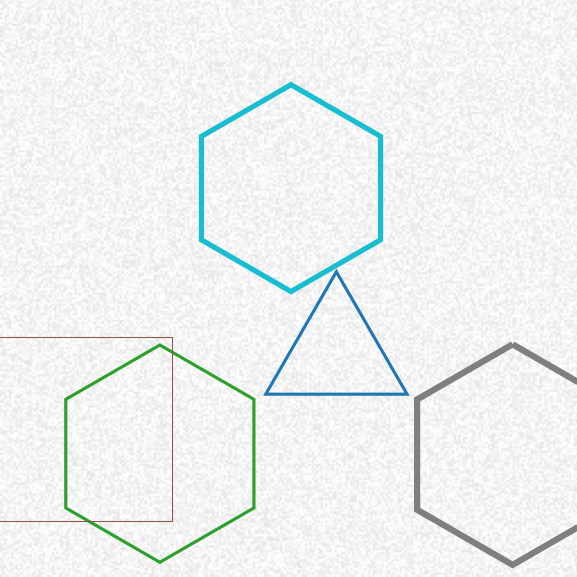[{"shape": "triangle", "thickness": 1.5, "radius": 0.71, "center": [0.582, 0.387]}, {"shape": "hexagon", "thickness": 1.5, "radius": 0.94, "center": [0.277, 0.214]}, {"shape": "square", "thickness": 0.5, "radius": 0.8, "center": [0.139, 0.257]}, {"shape": "hexagon", "thickness": 3, "radius": 0.95, "center": [0.888, 0.212]}, {"shape": "hexagon", "thickness": 2.5, "radius": 0.9, "center": [0.504, 0.673]}]